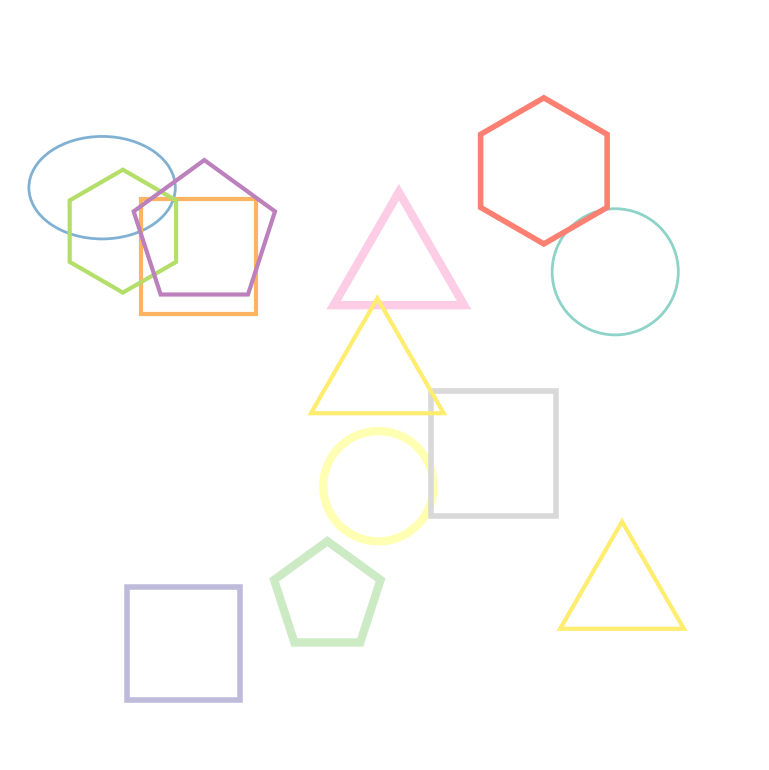[{"shape": "circle", "thickness": 1, "radius": 0.41, "center": [0.799, 0.647]}, {"shape": "circle", "thickness": 3, "radius": 0.36, "center": [0.491, 0.369]}, {"shape": "square", "thickness": 2, "radius": 0.37, "center": [0.239, 0.164]}, {"shape": "hexagon", "thickness": 2, "radius": 0.47, "center": [0.706, 0.778]}, {"shape": "oval", "thickness": 1, "radius": 0.48, "center": [0.133, 0.756]}, {"shape": "square", "thickness": 1.5, "radius": 0.37, "center": [0.258, 0.667]}, {"shape": "hexagon", "thickness": 1.5, "radius": 0.4, "center": [0.16, 0.7]}, {"shape": "triangle", "thickness": 3, "radius": 0.49, "center": [0.518, 0.653]}, {"shape": "square", "thickness": 2, "radius": 0.41, "center": [0.641, 0.411]}, {"shape": "pentagon", "thickness": 1.5, "radius": 0.48, "center": [0.265, 0.696]}, {"shape": "pentagon", "thickness": 3, "radius": 0.36, "center": [0.425, 0.224]}, {"shape": "triangle", "thickness": 1.5, "radius": 0.46, "center": [0.808, 0.23]}, {"shape": "triangle", "thickness": 1.5, "radius": 0.5, "center": [0.49, 0.513]}]